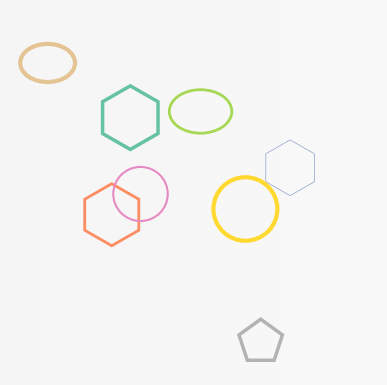[{"shape": "hexagon", "thickness": 2.5, "radius": 0.41, "center": [0.336, 0.694]}, {"shape": "hexagon", "thickness": 2, "radius": 0.4, "center": [0.288, 0.442]}, {"shape": "hexagon", "thickness": 0.5, "radius": 0.36, "center": [0.749, 0.564]}, {"shape": "circle", "thickness": 1.5, "radius": 0.35, "center": [0.363, 0.496]}, {"shape": "oval", "thickness": 2, "radius": 0.4, "center": [0.518, 0.711]}, {"shape": "circle", "thickness": 3, "radius": 0.41, "center": [0.633, 0.457]}, {"shape": "oval", "thickness": 3, "radius": 0.35, "center": [0.123, 0.836]}, {"shape": "pentagon", "thickness": 2.5, "radius": 0.29, "center": [0.673, 0.112]}]